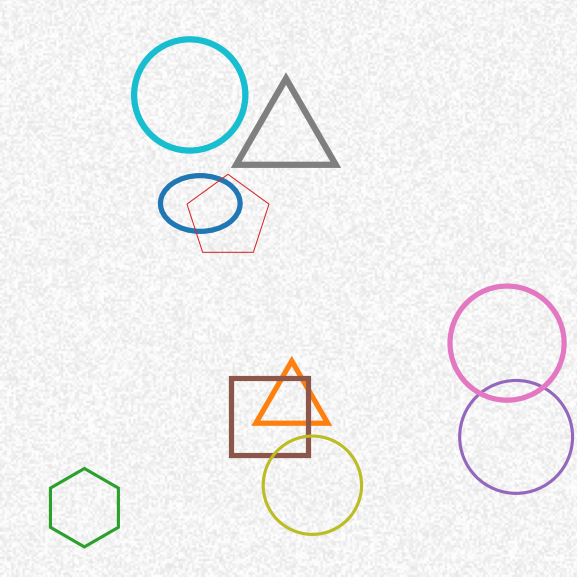[{"shape": "oval", "thickness": 2.5, "radius": 0.34, "center": [0.347, 0.647]}, {"shape": "triangle", "thickness": 2.5, "radius": 0.36, "center": [0.505, 0.302]}, {"shape": "hexagon", "thickness": 1.5, "radius": 0.34, "center": [0.146, 0.12]}, {"shape": "pentagon", "thickness": 0.5, "radius": 0.37, "center": [0.395, 0.623]}, {"shape": "circle", "thickness": 1.5, "radius": 0.49, "center": [0.894, 0.243]}, {"shape": "square", "thickness": 2.5, "radius": 0.34, "center": [0.467, 0.277]}, {"shape": "circle", "thickness": 2.5, "radius": 0.49, "center": [0.878, 0.405]}, {"shape": "triangle", "thickness": 3, "radius": 0.5, "center": [0.495, 0.764]}, {"shape": "circle", "thickness": 1.5, "radius": 0.43, "center": [0.541, 0.159]}, {"shape": "circle", "thickness": 3, "radius": 0.48, "center": [0.329, 0.835]}]